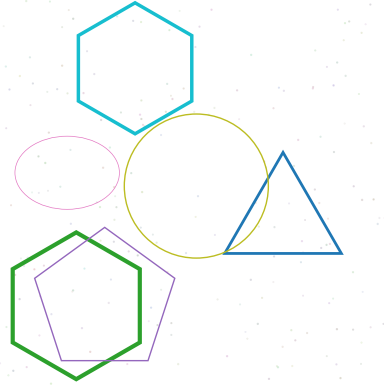[{"shape": "triangle", "thickness": 2, "radius": 0.87, "center": [0.735, 0.429]}, {"shape": "hexagon", "thickness": 3, "radius": 0.95, "center": [0.198, 0.206]}, {"shape": "pentagon", "thickness": 1, "radius": 0.96, "center": [0.272, 0.218]}, {"shape": "oval", "thickness": 0.5, "radius": 0.68, "center": [0.175, 0.551]}, {"shape": "circle", "thickness": 1, "radius": 0.94, "center": [0.51, 0.517]}, {"shape": "hexagon", "thickness": 2.5, "radius": 0.85, "center": [0.351, 0.823]}]